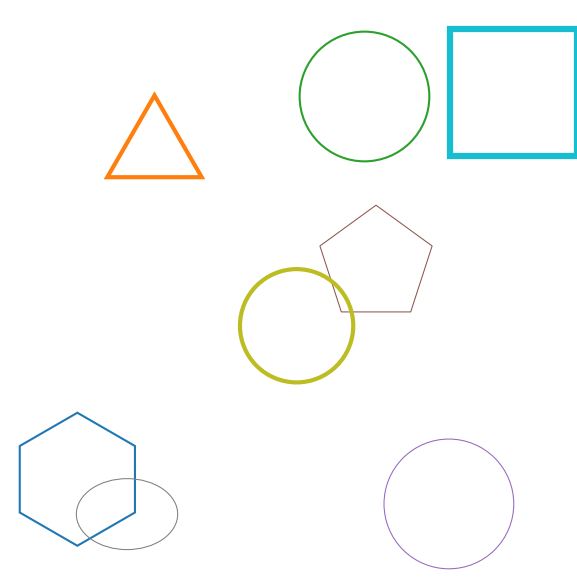[{"shape": "hexagon", "thickness": 1, "radius": 0.58, "center": [0.134, 0.169]}, {"shape": "triangle", "thickness": 2, "radius": 0.47, "center": [0.268, 0.739]}, {"shape": "circle", "thickness": 1, "radius": 0.56, "center": [0.631, 0.832]}, {"shape": "circle", "thickness": 0.5, "radius": 0.56, "center": [0.777, 0.127]}, {"shape": "pentagon", "thickness": 0.5, "radius": 0.51, "center": [0.651, 0.542]}, {"shape": "oval", "thickness": 0.5, "radius": 0.44, "center": [0.22, 0.109]}, {"shape": "circle", "thickness": 2, "radius": 0.49, "center": [0.514, 0.435]}, {"shape": "square", "thickness": 3, "radius": 0.55, "center": [0.889, 0.839]}]